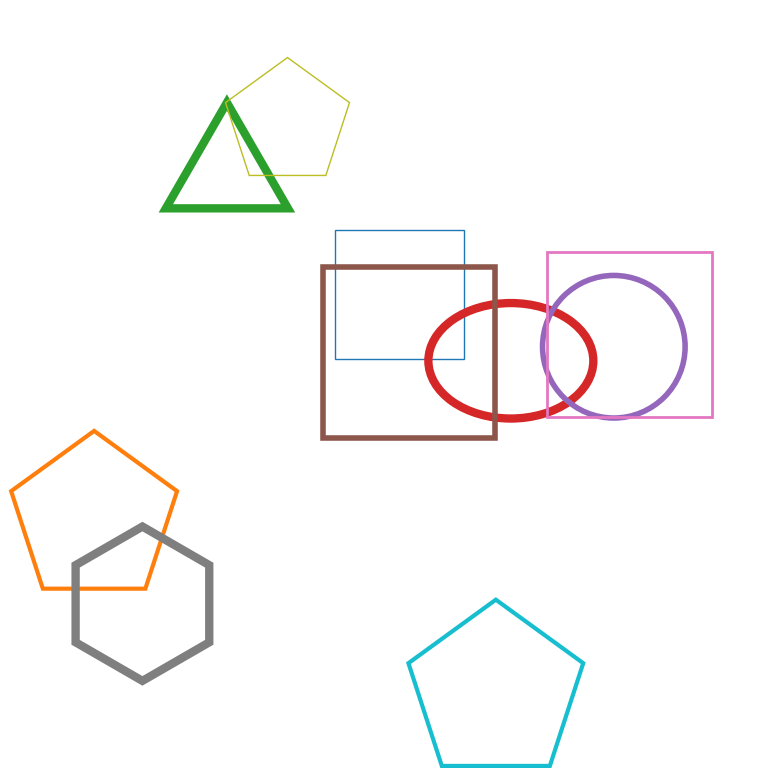[{"shape": "square", "thickness": 0.5, "radius": 0.42, "center": [0.519, 0.618]}, {"shape": "pentagon", "thickness": 1.5, "radius": 0.57, "center": [0.122, 0.327]}, {"shape": "triangle", "thickness": 3, "radius": 0.46, "center": [0.295, 0.775]}, {"shape": "oval", "thickness": 3, "radius": 0.54, "center": [0.663, 0.531]}, {"shape": "circle", "thickness": 2, "radius": 0.46, "center": [0.797, 0.55]}, {"shape": "square", "thickness": 2, "radius": 0.56, "center": [0.531, 0.542]}, {"shape": "square", "thickness": 1, "radius": 0.54, "center": [0.817, 0.565]}, {"shape": "hexagon", "thickness": 3, "radius": 0.5, "center": [0.185, 0.216]}, {"shape": "pentagon", "thickness": 0.5, "radius": 0.42, "center": [0.373, 0.841]}, {"shape": "pentagon", "thickness": 1.5, "radius": 0.6, "center": [0.644, 0.102]}]